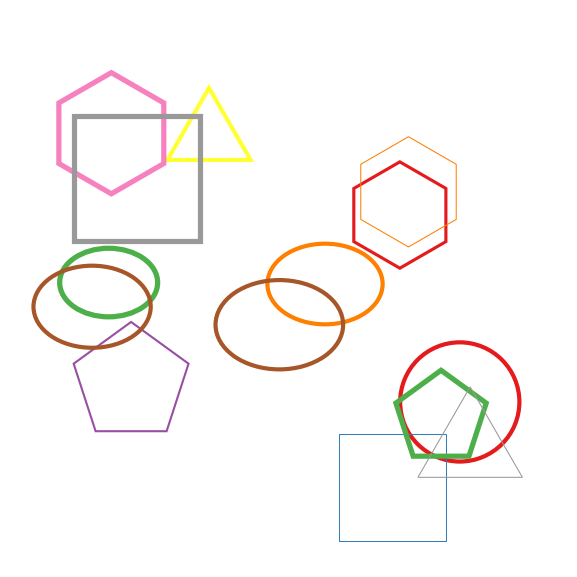[{"shape": "hexagon", "thickness": 1.5, "radius": 0.46, "center": [0.692, 0.627]}, {"shape": "circle", "thickness": 2, "radius": 0.52, "center": [0.796, 0.303]}, {"shape": "square", "thickness": 0.5, "radius": 0.46, "center": [0.68, 0.155]}, {"shape": "pentagon", "thickness": 2.5, "radius": 0.41, "center": [0.764, 0.276]}, {"shape": "oval", "thickness": 2.5, "radius": 0.42, "center": [0.188, 0.51]}, {"shape": "pentagon", "thickness": 1, "radius": 0.52, "center": [0.227, 0.337]}, {"shape": "hexagon", "thickness": 0.5, "radius": 0.48, "center": [0.707, 0.667]}, {"shape": "oval", "thickness": 2, "radius": 0.5, "center": [0.563, 0.507]}, {"shape": "triangle", "thickness": 2, "radius": 0.42, "center": [0.362, 0.764]}, {"shape": "oval", "thickness": 2, "radius": 0.55, "center": [0.484, 0.437]}, {"shape": "oval", "thickness": 2, "radius": 0.51, "center": [0.159, 0.468]}, {"shape": "hexagon", "thickness": 2.5, "radius": 0.52, "center": [0.193, 0.768]}, {"shape": "square", "thickness": 2.5, "radius": 0.54, "center": [0.238, 0.69]}, {"shape": "triangle", "thickness": 0.5, "radius": 0.52, "center": [0.814, 0.225]}]